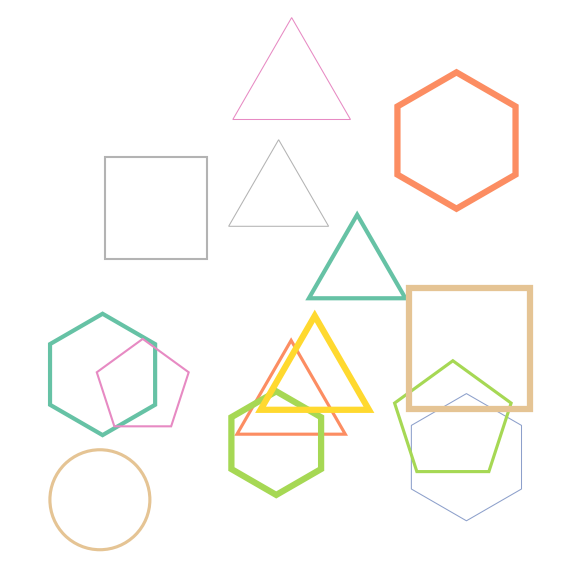[{"shape": "hexagon", "thickness": 2, "radius": 0.53, "center": [0.178, 0.351]}, {"shape": "triangle", "thickness": 2, "radius": 0.48, "center": [0.618, 0.531]}, {"shape": "triangle", "thickness": 1.5, "radius": 0.54, "center": [0.504, 0.301]}, {"shape": "hexagon", "thickness": 3, "radius": 0.59, "center": [0.79, 0.756]}, {"shape": "hexagon", "thickness": 0.5, "radius": 0.55, "center": [0.808, 0.207]}, {"shape": "triangle", "thickness": 0.5, "radius": 0.59, "center": [0.505, 0.851]}, {"shape": "pentagon", "thickness": 1, "radius": 0.42, "center": [0.247, 0.329]}, {"shape": "hexagon", "thickness": 3, "radius": 0.45, "center": [0.478, 0.232]}, {"shape": "pentagon", "thickness": 1.5, "radius": 0.53, "center": [0.784, 0.268]}, {"shape": "triangle", "thickness": 3, "radius": 0.54, "center": [0.545, 0.344]}, {"shape": "square", "thickness": 3, "radius": 0.52, "center": [0.813, 0.395]}, {"shape": "circle", "thickness": 1.5, "radius": 0.43, "center": [0.173, 0.134]}, {"shape": "triangle", "thickness": 0.5, "radius": 0.5, "center": [0.482, 0.657]}, {"shape": "square", "thickness": 1, "radius": 0.44, "center": [0.27, 0.639]}]